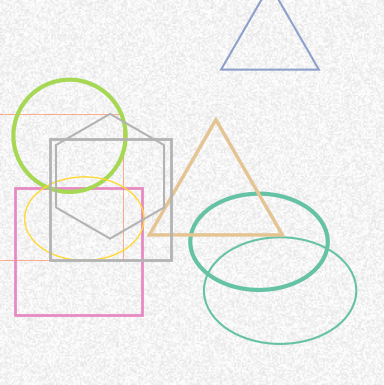[{"shape": "oval", "thickness": 3, "radius": 0.89, "center": [0.673, 0.372]}, {"shape": "oval", "thickness": 1.5, "radius": 0.99, "center": [0.728, 0.245]}, {"shape": "square", "thickness": 0.5, "radius": 0.95, "center": [0.129, 0.514]}, {"shape": "triangle", "thickness": 1.5, "radius": 0.73, "center": [0.701, 0.892]}, {"shape": "square", "thickness": 2, "radius": 0.82, "center": [0.205, 0.347]}, {"shape": "circle", "thickness": 3, "radius": 0.73, "center": [0.181, 0.647]}, {"shape": "oval", "thickness": 1, "radius": 0.78, "center": [0.219, 0.432]}, {"shape": "triangle", "thickness": 2.5, "radius": 1.0, "center": [0.561, 0.49]}, {"shape": "square", "thickness": 2, "radius": 0.79, "center": [0.288, 0.482]}, {"shape": "hexagon", "thickness": 1.5, "radius": 0.81, "center": [0.286, 0.542]}]